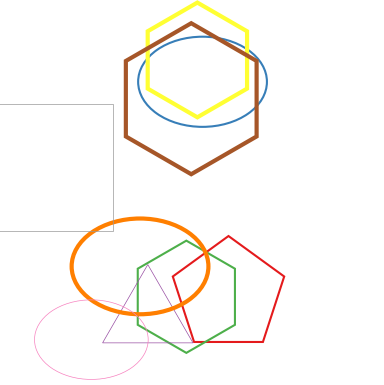[{"shape": "pentagon", "thickness": 1.5, "radius": 0.76, "center": [0.594, 0.235]}, {"shape": "oval", "thickness": 1.5, "radius": 0.84, "center": [0.526, 0.788]}, {"shape": "hexagon", "thickness": 1.5, "radius": 0.73, "center": [0.484, 0.229]}, {"shape": "triangle", "thickness": 0.5, "radius": 0.68, "center": [0.384, 0.177]}, {"shape": "oval", "thickness": 3, "radius": 0.89, "center": [0.364, 0.308]}, {"shape": "hexagon", "thickness": 3, "radius": 0.74, "center": [0.513, 0.844]}, {"shape": "hexagon", "thickness": 3, "radius": 0.98, "center": [0.497, 0.744]}, {"shape": "oval", "thickness": 0.5, "radius": 0.74, "center": [0.237, 0.118]}, {"shape": "square", "thickness": 0.5, "radius": 0.82, "center": [0.129, 0.565]}]